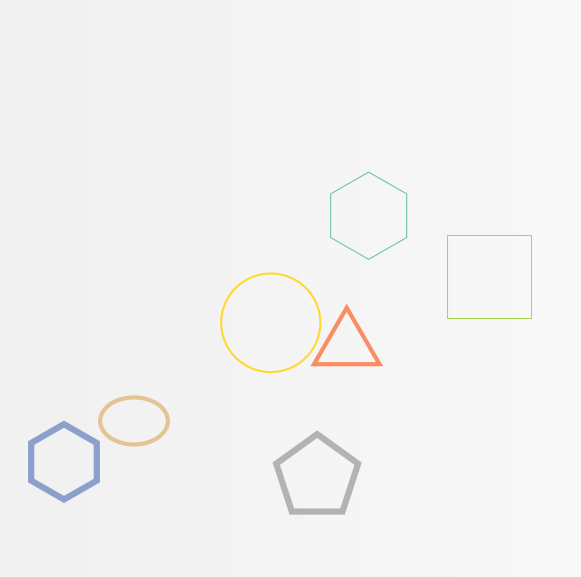[{"shape": "hexagon", "thickness": 0.5, "radius": 0.38, "center": [0.634, 0.626]}, {"shape": "triangle", "thickness": 2, "radius": 0.33, "center": [0.597, 0.401]}, {"shape": "hexagon", "thickness": 3, "radius": 0.33, "center": [0.11, 0.199]}, {"shape": "square", "thickness": 0.5, "radius": 0.36, "center": [0.842, 0.521]}, {"shape": "circle", "thickness": 1, "radius": 0.43, "center": [0.466, 0.44]}, {"shape": "oval", "thickness": 2, "radius": 0.29, "center": [0.231, 0.27]}, {"shape": "pentagon", "thickness": 3, "radius": 0.37, "center": [0.546, 0.173]}]